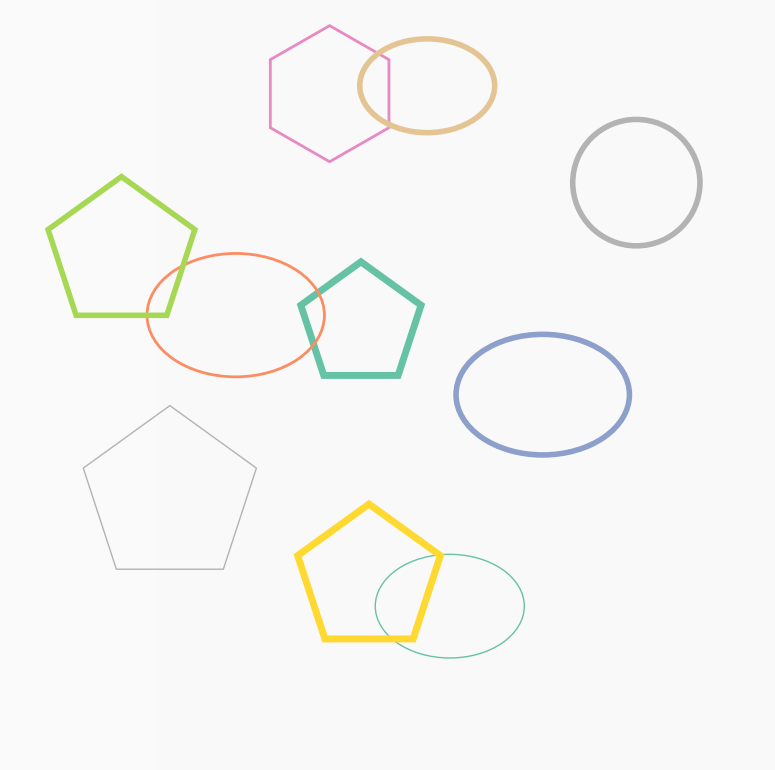[{"shape": "pentagon", "thickness": 2.5, "radius": 0.41, "center": [0.466, 0.578]}, {"shape": "oval", "thickness": 0.5, "radius": 0.48, "center": [0.58, 0.213]}, {"shape": "oval", "thickness": 1, "radius": 0.57, "center": [0.304, 0.591]}, {"shape": "oval", "thickness": 2, "radius": 0.56, "center": [0.7, 0.487]}, {"shape": "hexagon", "thickness": 1, "radius": 0.44, "center": [0.425, 0.878]}, {"shape": "pentagon", "thickness": 2, "radius": 0.5, "center": [0.157, 0.671]}, {"shape": "pentagon", "thickness": 2.5, "radius": 0.48, "center": [0.476, 0.249]}, {"shape": "oval", "thickness": 2, "radius": 0.44, "center": [0.551, 0.889]}, {"shape": "circle", "thickness": 2, "radius": 0.41, "center": [0.821, 0.763]}, {"shape": "pentagon", "thickness": 0.5, "radius": 0.59, "center": [0.219, 0.356]}]